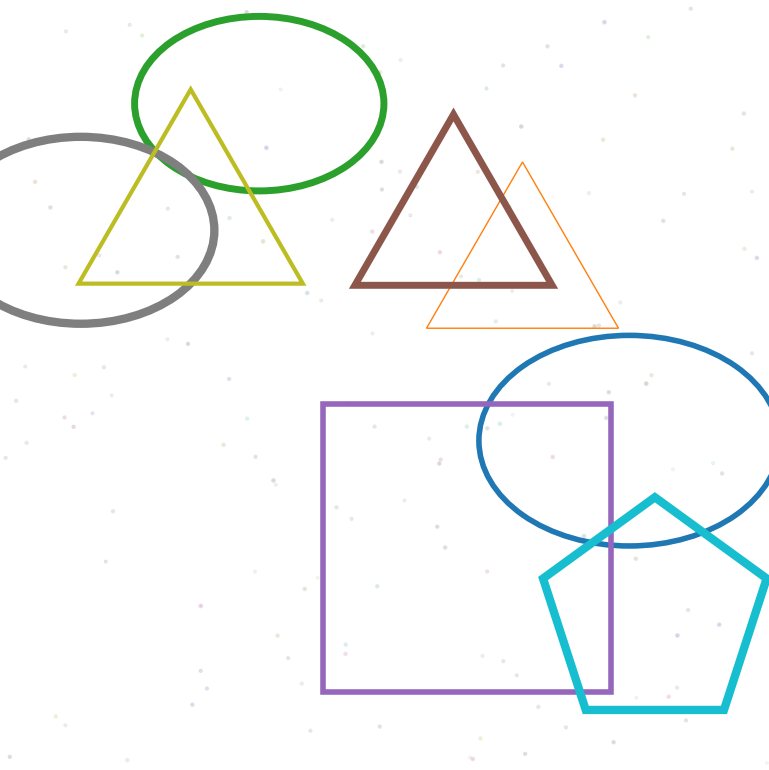[{"shape": "oval", "thickness": 2, "radius": 0.98, "center": [0.817, 0.428]}, {"shape": "triangle", "thickness": 0.5, "radius": 0.72, "center": [0.679, 0.646]}, {"shape": "oval", "thickness": 2.5, "radius": 0.81, "center": [0.337, 0.865]}, {"shape": "square", "thickness": 2, "radius": 0.94, "center": [0.607, 0.288]}, {"shape": "triangle", "thickness": 2.5, "radius": 0.74, "center": [0.589, 0.703]}, {"shape": "oval", "thickness": 3, "radius": 0.87, "center": [0.105, 0.701]}, {"shape": "triangle", "thickness": 1.5, "radius": 0.84, "center": [0.248, 0.716]}, {"shape": "pentagon", "thickness": 3, "radius": 0.76, "center": [0.85, 0.202]}]